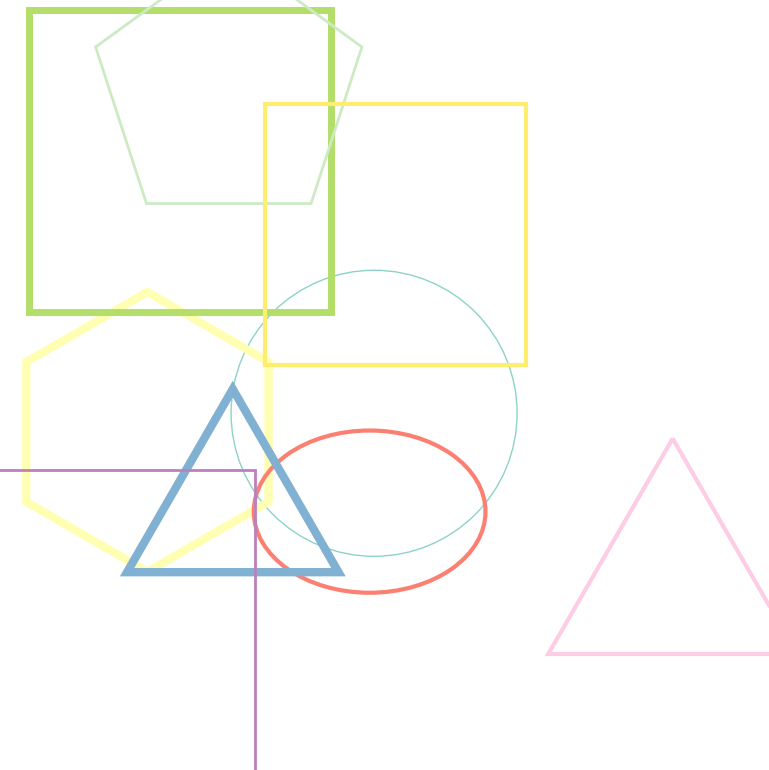[{"shape": "circle", "thickness": 0.5, "radius": 0.93, "center": [0.486, 0.463]}, {"shape": "hexagon", "thickness": 3, "radius": 0.91, "center": [0.191, 0.439]}, {"shape": "oval", "thickness": 1.5, "radius": 0.75, "center": [0.48, 0.336]}, {"shape": "triangle", "thickness": 3, "radius": 0.79, "center": [0.302, 0.336]}, {"shape": "square", "thickness": 2.5, "radius": 0.98, "center": [0.234, 0.791]}, {"shape": "triangle", "thickness": 1.5, "radius": 0.93, "center": [0.874, 0.244]}, {"shape": "square", "thickness": 1, "radius": 0.98, "center": [0.135, 0.194]}, {"shape": "pentagon", "thickness": 1, "radius": 0.91, "center": [0.297, 0.883]}, {"shape": "square", "thickness": 1.5, "radius": 0.85, "center": [0.514, 0.695]}]